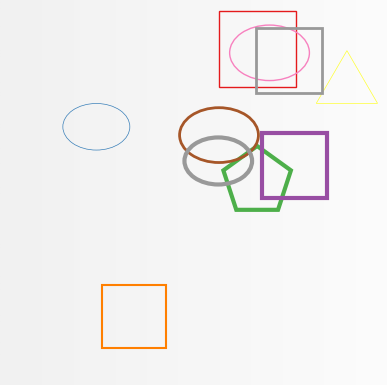[{"shape": "square", "thickness": 1, "radius": 0.49, "center": [0.664, 0.872]}, {"shape": "oval", "thickness": 0.5, "radius": 0.43, "center": [0.249, 0.671]}, {"shape": "pentagon", "thickness": 3, "radius": 0.46, "center": [0.664, 0.529]}, {"shape": "square", "thickness": 3, "radius": 0.42, "center": [0.761, 0.569]}, {"shape": "square", "thickness": 1.5, "radius": 0.41, "center": [0.347, 0.179]}, {"shape": "triangle", "thickness": 0.5, "radius": 0.46, "center": [0.895, 0.777]}, {"shape": "oval", "thickness": 2, "radius": 0.51, "center": [0.565, 0.649]}, {"shape": "oval", "thickness": 1, "radius": 0.51, "center": [0.696, 0.863]}, {"shape": "oval", "thickness": 3, "radius": 0.44, "center": [0.563, 0.582]}, {"shape": "square", "thickness": 2, "radius": 0.43, "center": [0.746, 0.843]}]